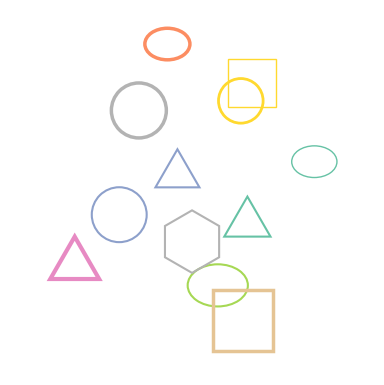[{"shape": "triangle", "thickness": 1.5, "radius": 0.35, "center": [0.643, 0.42]}, {"shape": "oval", "thickness": 1, "radius": 0.29, "center": [0.816, 0.58]}, {"shape": "oval", "thickness": 2.5, "radius": 0.29, "center": [0.435, 0.886]}, {"shape": "circle", "thickness": 1.5, "radius": 0.36, "center": [0.31, 0.442]}, {"shape": "triangle", "thickness": 1.5, "radius": 0.33, "center": [0.461, 0.546]}, {"shape": "triangle", "thickness": 3, "radius": 0.37, "center": [0.194, 0.312]}, {"shape": "oval", "thickness": 1.5, "radius": 0.39, "center": [0.566, 0.259]}, {"shape": "square", "thickness": 1, "radius": 0.31, "center": [0.654, 0.784]}, {"shape": "circle", "thickness": 2, "radius": 0.29, "center": [0.625, 0.738]}, {"shape": "square", "thickness": 2.5, "radius": 0.39, "center": [0.632, 0.167]}, {"shape": "circle", "thickness": 2.5, "radius": 0.36, "center": [0.361, 0.713]}, {"shape": "hexagon", "thickness": 1.5, "radius": 0.41, "center": [0.499, 0.372]}]